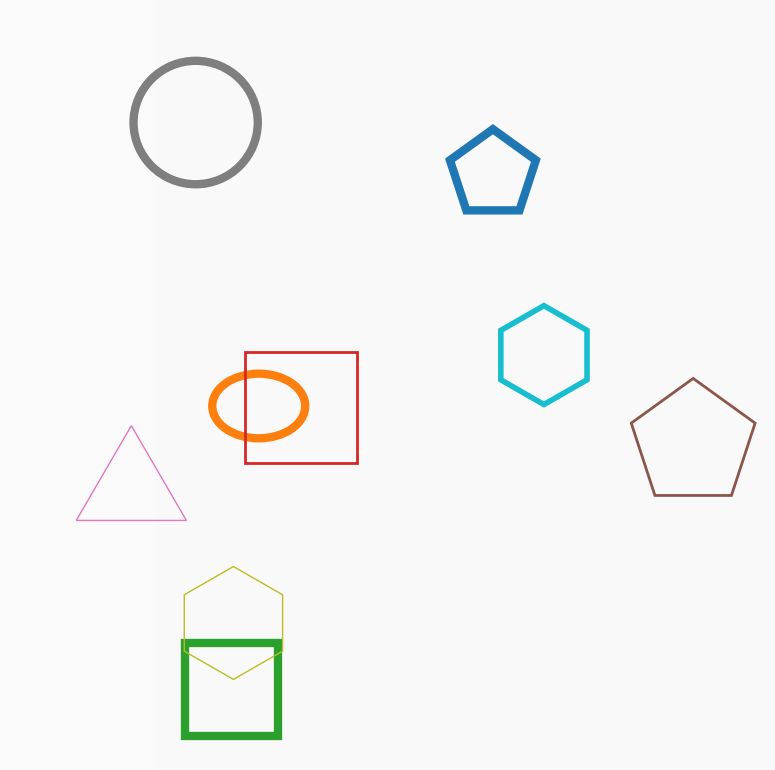[{"shape": "pentagon", "thickness": 3, "radius": 0.29, "center": [0.636, 0.774]}, {"shape": "oval", "thickness": 3, "radius": 0.3, "center": [0.334, 0.473]}, {"shape": "square", "thickness": 3, "radius": 0.3, "center": [0.299, 0.105]}, {"shape": "square", "thickness": 1, "radius": 0.36, "center": [0.388, 0.471]}, {"shape": "pentagon", "thickness": 1, "radius": 0.42, "center": [0.894, 0.425]}, {"shape": "triangle", "thickness": 0.5, "radius": 0.41, "center": [0.169, 0.365]}, {"shape": "circle", "thickness": 3, "radius": 0.4, "center": [0.252, 0.841]}, {"shape": "hexagon", "thickness": 0.5, "radius": 0.37, "center": [0.301, 0.191]}, {"shape": "hexagon", "thickness": 2, "radius": 0.32, "center": [0.702, 0.539]}]